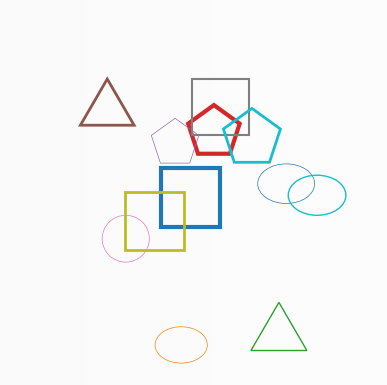[{"shape": "oval", "thickness": 0.5, "radius": 0.37, "center": [0.739, 0.523]}, {"shape": "square", "thickness": 3, "radius": 0.38, "center": [0.492, 0.487]}, {"shape": "oval", "thickness": 0.5, "radius": 0.34, "center": [0.468, 0.104]}, {"shape": "triangle", "thickness": 1, "radius": 0.42, "center": [0.72, 0.131]}, {"shape": "pentagon", "thickness": 3, "radius": 0.35, "center": [0.552, 0.657]}, {"shape": "pentagon", "thickness": 0.5, "radius": 0.32, "center": [0.452, 0.628]}, {"shape": "triangle", "thickness": 2, "radius": 0.4, "center": [0.277, 0.715]}, {"shape": "circle", "thickness": 0.5, "radius": 0.3, "center": [0.325, 0.38]}, {"shape": "square", "thickness": 1.5, "radius": 0.37, "center": [0.57, 0.722]}, {"shape": "square", "thickness": 2, "radius": 0.38, "center": [0.399, 0.426]}, {"shape": "oval", "thickness": 1, "radius": 0.37, "center": [0.818, 0.493]}, {"shape": "pentagon", "thickness": 2, "radius": 0.39, "center": [0.65, 0.641]}]